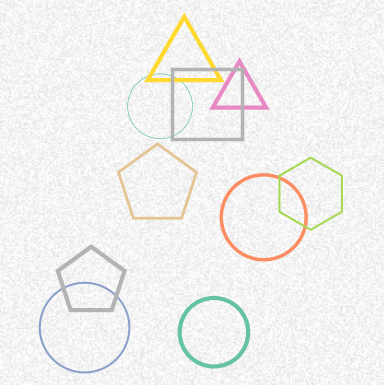[{"shape": "circle", "thickness": 3, "radius": 0.45, "center": [0.556, 0.137]}, {"shape": "circle", "thickness": 0.5, "radius": 0.42, "center": [0.416, 0.724]}, {"shape": "circle", "thickness": 2.5, "radius": 0.55, "center": [0.685, 0.436]}, {"shape": "circle", "thickness": 1.5, "radius": 0.58, "center": [0.22, 0.149]}, {"shape": "triangle", "thickness": 3, "radius": 0.4, "center": [0.622, 0.761]}, {"shape": "hexagon", "thickness": 1.5, "radius": 0.47, "center": [0.807, 0.497]}, {"shape": "triangle", "thickness": 3, "radius": 0.55, "center": [0.479, 0.847]}, {"shape": "pentagon", "thickness": 2, "radius": 0.53, "center": [0.409, 0.519]}, {"shape": "square", "thickness": 2.5, "radius": 0.45, "center": [0.537, 0.729]}, {"shape": "pentagon", "thickness": 3, "radius": 0.46, "center": [0.237, 0.268]}]